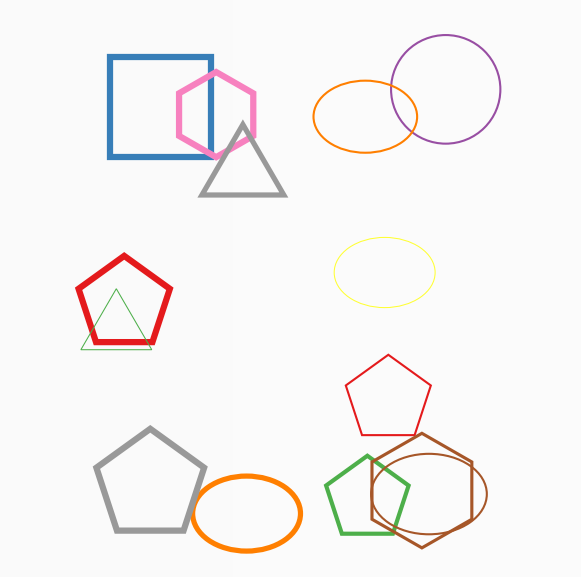[{"shape": "pentagon", "thickness": 1, "radius": 0.38, "center": [0.668, 0.308]}, {"shape": "pentagon", "thickness": 3, "radius": 0.41, "center": [0.214, 0.474]}, {"shape": "square", "thickness": 3, "radius": 0.44, "center": [0.276, 0.814]}, {"shape": "triangle", "thickness": 0.5, "radius": 0.35, "center": [0.2, 0.429]}, {"shape": "pentagon", "thickness": 2, "radius": 0.37, "center": [0.632, 0.135]}, {"shape": "circle", "thickness": 1, "radius": 0.47, "center": [0.767, 0.844]}, {"shape": "oval", "thickness": 1, "radius": 0.45, "center": [0.629, 0.797]}, {"shape": "oval", "thickness": 2.5, "radius": 0.46, "center": [0.424, 0.11]}, {"shape": "oval", "thickness": 0.5, "radius": 0.43, "center": [0.662, 0.527]}, {"shape": "oval", "thickness": 1, "radius": 0.5, "center": [0.738, 0.144]}, {"shape": "hexagon", "thickness": 1.5, "radius": 0.5, "center": [0.726, 0.15]}, {"shape": "hexagon", "thickness": 3, "radius": 0.37, "center": [0.372, 0.801]}, {"shape": "triangle", "thickness": 2.5, "radius": 0.41, "center": [0.418, 0.702]}, {"shape": "pentagon", "thickness": 3, "radius": 0.49, "center": [0.259, 0.159]}]